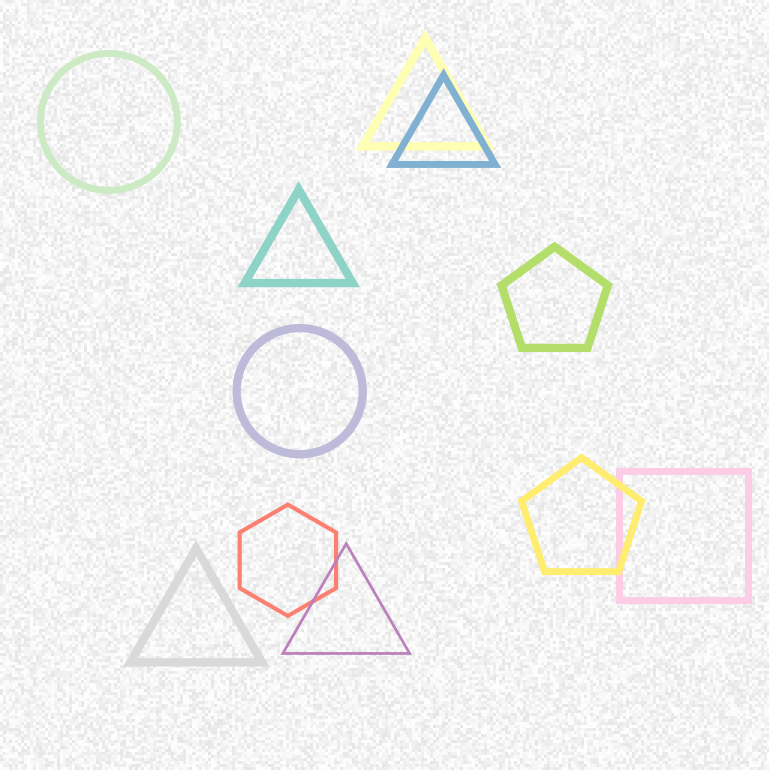[{"shape": "triangle", "thickness": 3, "radius": 0.41, "center": [0.388, 0.673]}, {"shape": "triangle", "thickness": 3, "radius": 0.47, "center": [0.552, 0.857]}, {"shape": "circle", "thickness": 3, "radius": 0.41, "center": [0.389, 0.492]}, {"shape": "hexagon", "thickness": 1.5, "radius": 0.36, "center": [0.374, 0.272]}, {"shape": "triangle", "thickness": 2.5, "radius": 0.39, "center": [0.576, 0.825]}, {"shape": "pentagon", "thickness": 3, "radius": 0.36, "center": [0.72, 0.607]}, {"shape": "square", "thickness": 2.5, "radius": 0.42, "center": [0.888, 0.305]}, {"shape": "triangle", "thickness": 3, "radius": 0.49, "center": [0.255, 0.189]}, {"shape": "triangle", "thickness": 1, "radius": 0.48, "center": [0.45, 0.199]}, {"shape": "circle", "thickness": 2.5, "radius": 0.44, "center": [0.141, 0.842]}, {"shape": "pentagon", "thickness": 2.5, "radius": 0.41, "center": [0.755, 0.324]}]